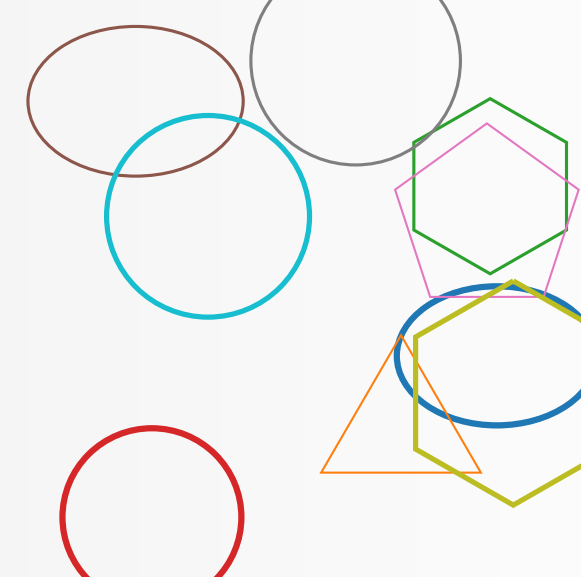[{"shape": "oval", "thickness": 3, "radius": 0.86, "center": [0.855, 0.383]}, {"shape": "triangle", "thickness": 1, "radius": 0.79, "center": [0.69, 0.26]}, {"shape": "hexagon", "thickness": 1.5, "radius": 0.76, "center": [0.843, 0.677]}, {"shape": "circle", "thickness": 3, "radius": 0.77, "center": [0.261, 0.104]}, {"shape": "oval", "thickness": 1.5, "radius": 0.93, "center": [0.233, 0.824]}, {"shape": "pentagon", "thickness": 1, "radius": 0.83, "center": [0.838, 0.619]}, {"shape": "circle", "thickness": 1.5, "radius": 0.9, "center": [0.612, 0.894]}, {"shape": "hexagon", "thickness": 2.5, "radius": 0.97, "center": [0.883, 0.319]}, {"shape": "circle", "thickness": 2.5, "radius": 0.87, "center": [0.358, 0.625]}]